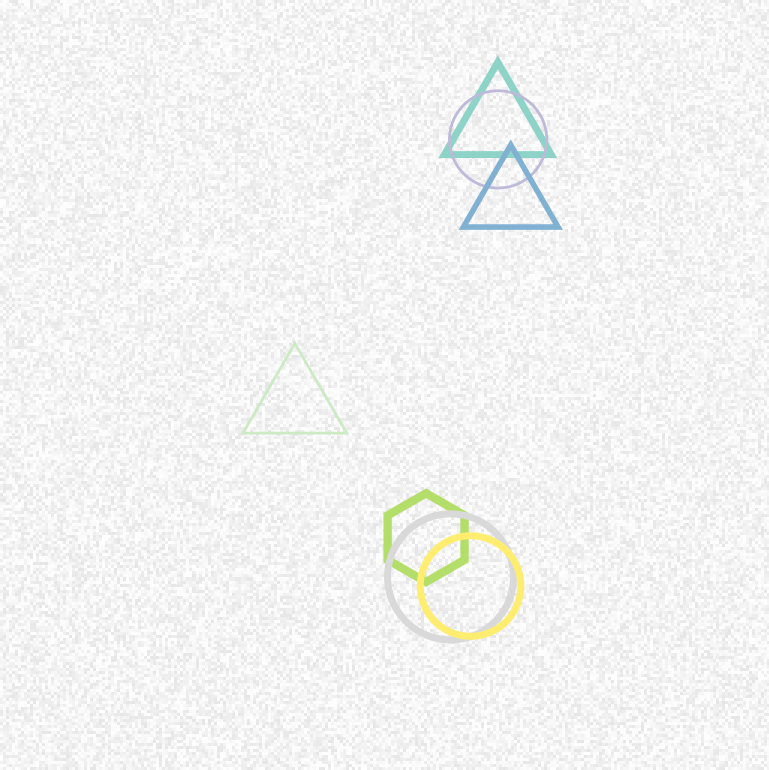[{"shape": "triangle", "thickness": 2.5, "radius": 0.4, "center": [0.647, 0.839]}, {"shape": "circle", "thickness": 1, "radius": 0.32, "center": [0.647, 0.819]}, {"shape": "triangle", "thickness": 2, "radius": 0.36, "center": [0.663, 0.741]}, {"shape": "hexagon", "thickness": 3, "radius": 0.29, "center": [0.553, 0.302]}, {"shape": "circle", "thickness": 2.5, "radius": 0.41, "center": [0.585, 0.251]}, {"shape": "triangle", "thickness": 1, "radius": 0.39, "center": [0.383, 0.476]}, {"shape": "circle", "thickness": 2.5, "radius": 0.33, "center": [0.611, 0.239]}]